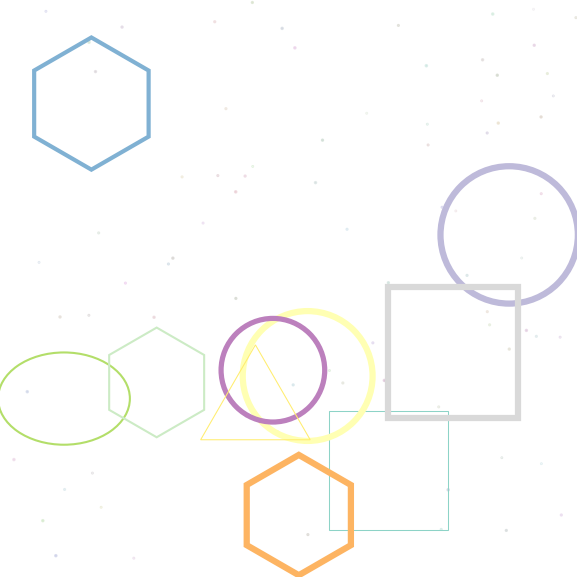[{"shape": "square", "thickness": 0.5, "radius": 0.51, "center": [0.673, 0.184]}, {"shape": "circle", "thickness": 3, "radius": 0.56, "center": [0.533, 0.348]}, {"shape": "circle", "thickness": 3, "radius": 0.59, "center": [0.882, 0.592]}, {"shape": "hexagon", "thickness": 2, "radius": 0.57, "center": [0.158, 0.82]}, {"shape": "hexagon", "thickness": 3, "radius": 0.52, "center": [0.517, 0.107]}, {"shape": "oval", "thickness": 1, "radius": 0.57, "center": [0.111, 0.309]}, {"shape": "square", "thickness": 3, "radius": 0.56, "center": [0.784, 0.389]}, {"shape": "circle", "thickness": 2.5, "radius": 0.45, "center": [0.473, 0.358]}, {"shape": "hexagon", "thickness": 1, "radius": 0.47, "center": [0.271, 0.337]}, {"shape": "triangle", "thickness": 0.5, "radius": 0.55, "center": [0.442, 0.292]}]